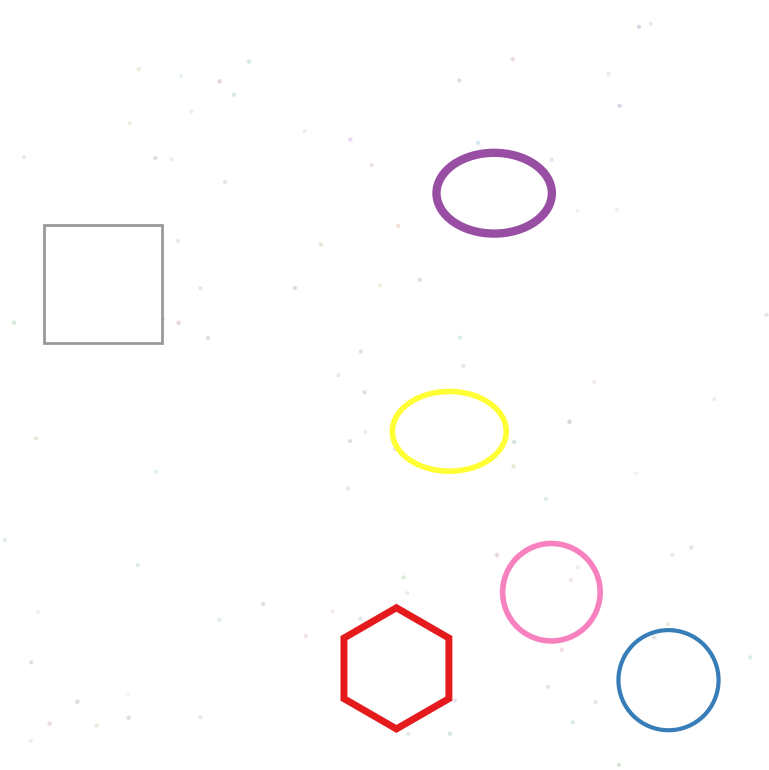[{"shape": "hexagon", "thickness": 2.5, "radius": 0.39, "center": [0.515, 0.132]}, {"shape": "circle", "thickness": 1.5, "radius": 0.33, "center": [0.868, 0.117]}, {"shape": "oval", "thickness": 3, "radius": 0.37, "center": [0.642, 0.749]}, {"shape": "oval", "thickness": 2, "radius": 0.37, "center": [0.584, 0.44]}, {"shape": "circle", "thickness": 2, "radius": 0.32, "center": [0.716, 0.231]}, {"shape": "square", "thickness": 1, "radius": 0.38, "center": [0.134, 0.631]}]